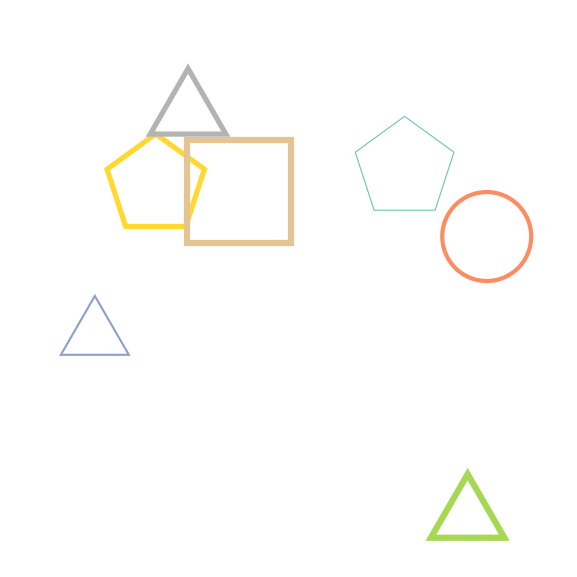[{"shape": "pentagon", "thickness": 0.5, "radius": 0.45, "center": [0.701, 0.708]}, {"shape": "circle", "thickness": 2, "radius": 0.38, "center": [0.843, 0.59]}, {"shape": "triangle", "thickness": 1, "radius": 0.34, "center": [0.164, 0.419]}, {"shape": "triangle", "thickness": 3, "radius": 0.37, "center": [0.81, 0.105]}, {"shape": "pentagon", "thickness": 2.5, "radius": 0.44, "center": [0.27, 0.679]}, {"shape": "square", "thickness": 3, "radius": 0.45, "center": [0.414, 0.667]}, {"shape": "triangle", "thickness": 2.5, "radius": 0.38, "center": [0.326, 0.805]}]